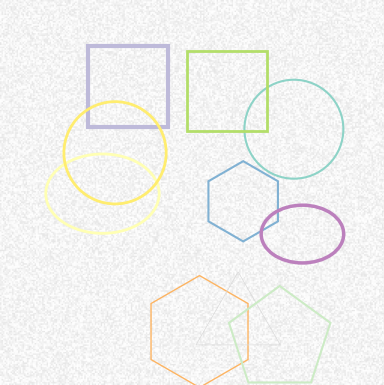[{"shape": "circle", "thickness": 1.5, "radius": 0.64, "center": [0.763, 0.664]}, {"shape": "oval", "thickness": 2, "radius": 0.74, "center": [0.266, 0.497]}, {"shape": "square", "thickness": 3, "radius": 0.52, "center": [0.332, 0.775]}, {"shape": "hexagon", "thickness": 1.5, "radius": 0.52, "center": [0.632, 0.477]}, {"shape": "hexagon", "thickness": 1, "radius": 0.73, "center": [0.518, 0.139]}, {"shape": "square", "thickness": 2, "radius": 0.52, "center": [0.589, 0.765]}, {"shape": "triangle", "thickness": 0.5, "radius": 0.63, "center": [0.619, 0.167]}, {"shape": "oval", "thickness": 2.5, "radius": 0.54, "center": [0.786, 0.392]}, {"shape": "pentagon", "thickness": 1.5, "radius": 0.69, "center": [0.726, 0.119]}, {"shape": "circle", "thickness": 2, "radius": 0.66, "center": [0.299, 0.603]}]